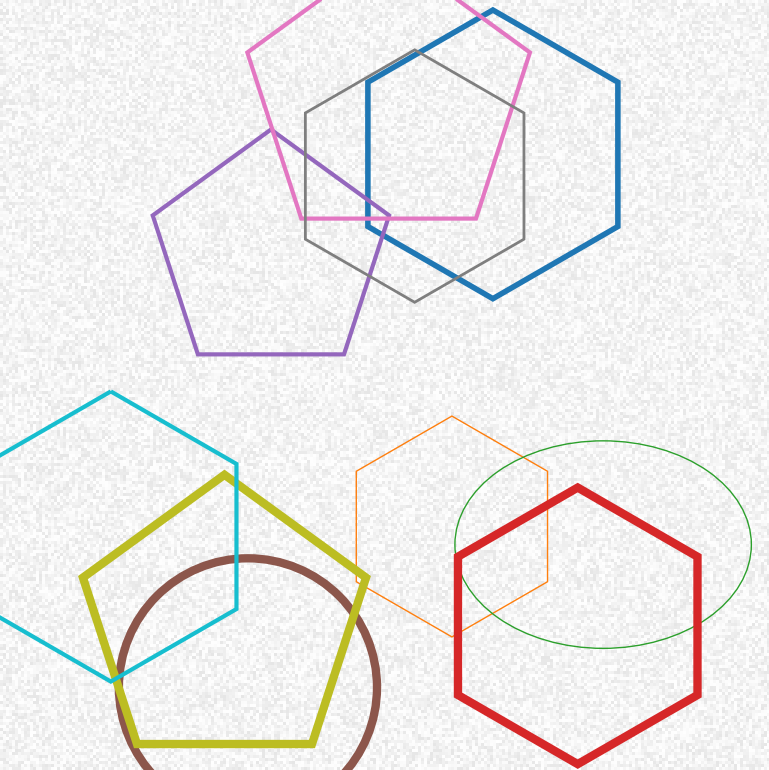[{"shape": "hexagon", "thickness": 2, "radius": 0.94, "center": [0.64, 0.8]}, {"shape": "hexagon", "thickness": 0.5, "radius": 0.72, "center": [0.587, 0.316]}, {"shape": "oval", "thickness": 0.5, "radius": 0.96, "center": [0.783, 0.293]}, {"shape": "hexagon", "thickness": 3, "radius": 0.9, "center": [0.75, 0.187]}, {"shape": "pentagon", "thickness": 1.5, "radius": 0.81, "center": [0.352, 0.67]}, {"shape": "circle", "thickness": 3, "radius": 0.84, "center": [0.322, 0.107]}, {"shape": "pentagon", "thickness": 1.5, "radius": 0.96, "center": [0.505, 0.872]}, {"shape": "hexagon", "thickness": 1, "radius": 0.82, "center": [0.539, 0.771]}, {"shape": "pentagon", "thickness": 3, "radius": 0.97, "center": [0.292, 0.19]}, {"shape": "hexagon", "thickness": 1.5, "radius": 0.94, "center": [0.144, 0.303]}]